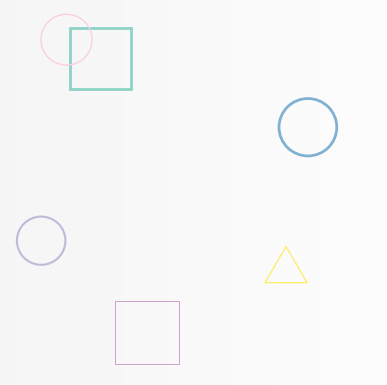[{"shape": "square", "thickness": 2, "radius": 0.4, "center": [0.26, 0.849]}, {"shape": "circle", "thickness": 1.5, "radius": 0.31, "center": [0.106, 0.375]}, {"shape": "circle", "thickness": 2, "radius": 0.37, "center": [0.795, 0.67]}, {"shape": "circle", "thickness": 1, "radius": 0.33, "center": [0.172, 0.897]}, {"shape": "square", "thickness": 0.5, "radius": 0.41, "center": [0.378, 0.136]}, {"shape": "triangle", "thickness": 1, "radius": 0.31, "center": [0.738, 0.297]}]